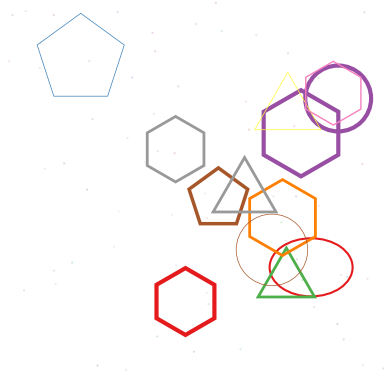[{"shape": "hexagon", "thickness": 3, "radius": 0.43, "center": [0.482, 0.217]}, {"shape": "oval", "thickness": 1.5, "radius": 0.54, "center": [0.808, 0.306]}, {"shape": "pentagon", "thickness": 0.5, "radius": 0.59, "center": [0.21, 0.846]}, {"shape": "triangle", "thickness": 2, "radius": 0.42, "center": [0.744, 0.271]}, {"shape": "hexagon", "thickness": 3, "radius": 0.56, "center": [0.782, 0.654]}, {"shape": "circle", "thickness": 3, "radius": 0.43, "center": [0.878, 0.744]}, {"shape": "hexagon", "thickness": 2, "radius": 0.49, "center": [0.734, 0.435]}, {"shape": "triangle", "thickness": 0.5, "radius": 0.5, "center": [0.747, 0.713]}, {"shape": "pentagon", "thickness": 2.5, "radius": 0.4, "center": [0.567, 0.484]}, {"shape": "circle", "thickness": 0.5, "radius": 0.46, "center": [0.706, 0.351]}, {"shape": "hexagon", "thickness": 1, "radius": 0.41, "center": [0.866, 0.758]}, {"shape": "hexagon", "thickness": 2, "radius": 0.43, "center": [0.456, 0.613]}, {"shape": "triangle", "thickness": 2, "radius": 0.47, "center": [0.635, 0.497]}]